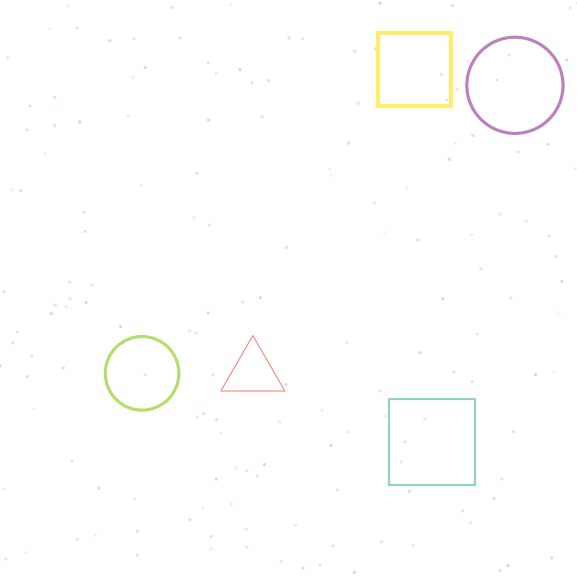[{"shape": "square", "thickness": 1, "radius": 0.37, "center": [0.748, 0.233]}, {"shape": "triangle", "thickness": 0.5, "radius": 0.32, "center": [0.438, 0.354]}, {"shape": "circle", "thickness": 1.5, "radius": 0.32, "center": [0.246, 0.353]}, {"shape": "circle", "thickness": 1.5, "radius": 0.42, "center": [0.892, 0.851]}, {"shape": "square", "thickness": 2, "radius": 0.31, "center": [0.718, 0.879]}]